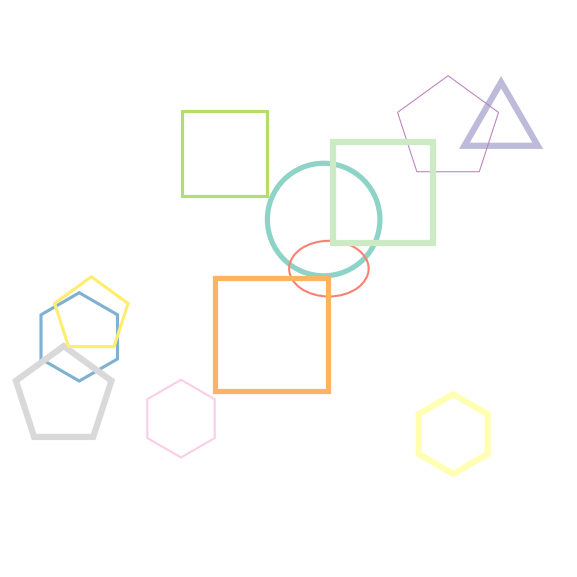[{"shape": "circle", "thickness": 2.5, "radius": 0.49, "center": [0.56, 0.619]}, {"shape": "hexagon", "thickness": 3, "radius": 0.34, "center": [0.785, 0.248]}, {"shape": "triangle", "thickness": 3, "radius": 0.37, "center": [0.868, 0.783]}, {"shape": "oval", "thickness": 1, "radius": 0.34, "center": [0.569, 0.534]}, {"shape": "hexagon", "thickness": 1.5, "radius": 0.38, "center": [0.137, 0.416]}, {"shape": "square", "thickness": 2.5, "radius": 0.49, "center": [0.47, 0.42]}, {"shape": "square", "thickness": 1.5, "radius": 0.37, "center": [0.389, 0.733]}, {"shape": "hexagon", "thickness": 1, "radius": 0.34, "center": [0.313, 0.274]}, {"shape": "pentagon", "thickness": 3, "radius": 0.43, "center": [0.11, 0.313]}, {"shape": "pentagon", "thickness": 0.5, "radius": 0.46, "center": [0.776, 0.776]}, {"shape": "square", "thickness": 3, "radius": 0.44, "center": [0.663, 0.666]}, {"shape": "pentagon", "thickness": 1.5, "radius": 0.33, "center": [0.158, 0.453]}]